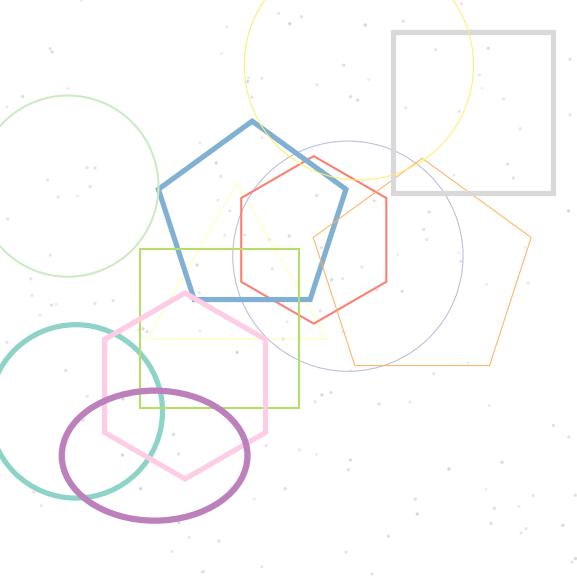[{"shape": "circle", "thickness": 2.5, "radius": 0.75, "center": [0.131, 0.287]}, {"shape": "triangle", "thickness": 0.5, "radius": 0.9, "center": [0.411, 0.502]}, {"shape": "circle", "thickness": 0.5, "radius": 1.0, "center": [0.602, 0.556]}, {"shape": "hexagon", "thickness": 1, "radius": 0.73, "center": [0.543, 0.584]}, {"shape": "pentagon", "thickness": 2.5, "radius": 0.85, "center": [0.437, 0.619]}, {"shape": "pentagon", "thickness": 0.5, "radius": 0.99, "center": [0.731, 0.527]}, {"shape": "square", "thickness": 1, "radius": 0.69, "center": [0.38, 0.43]}, {"shape": "hexagon", "thickness": 2.5, "radius": 0.8, "center": [0.32, 0.331]}, {"shape": "square", "thickness": 2.5, "radius": 0.69, "center": [0.819, 0.804]}, {"shape": "oval", "thickness": 3, "radius": 0.8, "center": [0.268, 0.21]}, {"shape": "circle", "thickness": 1, "radius": 0.78, "center": [0.117, 0.677]}, {"shape": "circle", "thickness": 0.5, "radius": 0.99, "center": [0.621, 0.886]}]